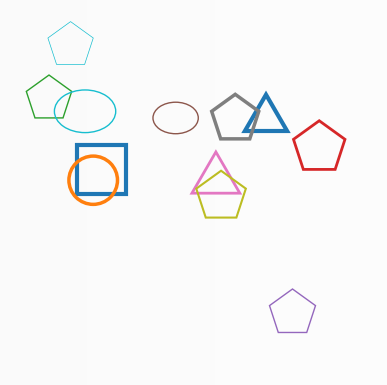[{"shape": "square", "thickness": 3, "radius": 0.32, "center": [0.261, 0.559]}, {"shape": "triangle", "thickness": 3, "radius": 0.31, "center": [0.686, 0.691]}, {"shape": "circle", "thickness": 2.5, "radius": 0.31, "center": [0.241, 0.532]}, {"shape": "pentagon", "thickness": 1, "radius": 0.31, "center": [0.126, 0.744]}, {"shape": "pentagon", "thickness": 2, "radius": 0.35, "center": [0.824, 0.616]}, {"shape": "pentagon", "thickness": 1, "radius": 0.31, "center": [0.755, 0.187]}, {"shape": "oval", "thickness": 1, "radius": 0.29, "center": [0.453, 0.694]}, {"shape": "triangle", "thickness": 2, "radius": 0.36, "center": [0.557, 0.534]}, {"shape": "pentagon", "thickness": 2.5, "radius": 0.32, "center": [0.607, 0.691]}, {"shape": "pentagon", "thickness": 1.5, "radius": 0.34, "center": [0.57, 0.489]}, {"shape": "oval", "thickness": 1, "radius": 0.4, "center": [0.22, 0.711]}, {"shape": "pentagon", "thickness": 0.5, "radius": 0.31, "center": [0.182, 0.882]}]